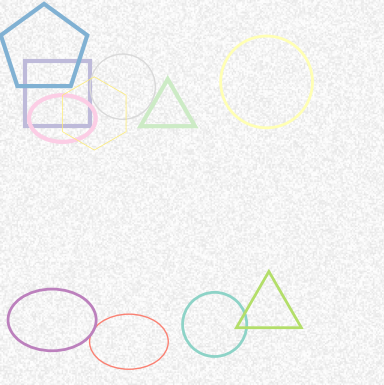[{"shape": "circle", "thickness": 2, "radius": 0.42, "center": [0.558, 0.157]}, {"shape": "circle", "thickness": 2, "radius": 0.6, "center": [0.692, 0.787]}, {"shape": "square", "thickness": 3, "radius": 0.42, "center": [0.149, 0.756]}, {"shape": "oval", "thickness": 1, "radius": 0.51, "center": [0.335, 0.112]}, {"shape": "pentagon", "thickness": 3, "radius": 0.59, "center": [0.114, 0.872]}, {"shape": "triangle", "thickness": 2, "radius": 0.49, "center": [0.698, 0.198]}, {"shape": "oval", "thickness": 3, "radius": 0.43, "center": [0.162, 0.692]}, {"shape": "circle", "thickness": 1, "radius": 0.42, "center": [0.319, 0.775]}, {"shape": "oval", "thickness": 2, "radius": 0.57, "center": [0.135, 0.169]}, {"shape": "triangle", "thickness": 3, "radius": 0.41, "center": [0.436, 0.713]}, {"shape": "hexagon", "thickness": 0.5, "radius": 0.48, "center": [0.245, 0.705]}]